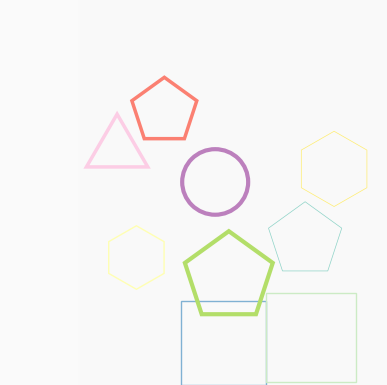[{"shape": "pentagon", "thickness": 0.5, "radius": 0.5, "center": [0.787, 0.377]}, {"shape": "hexagon", "thickness": 1, "radius": 0.41, "center": [0.352, 0.331]}, {"shape": "pentagon", "thickness": 2.5, "radius": 0.44, "center": [0.424, 0.711]}, {"shape": "square", "thickness": 1, "radius": 0.55, "center": [0.576, 0.109]}, {"shape": "pentagon", "thickness": 3, "radius": 0.6, "center": [0.591, 0.28]}, {"shape": "triangle", "thickness": 2.5, "radius": 0.46, "center": [0.302, 0.612]}, {"shape": "circle", "thickness": 3, "radius": 0.43, "center": [0.555, 0.527]}, {"shape": "square", "thickness": 1, "radius": 0.58, "center": [0.803, 0.123]}, {"shape": "hexagon", "thickness": 0.5, "radius": 0.49, "center": [0.862, 0.561]}]